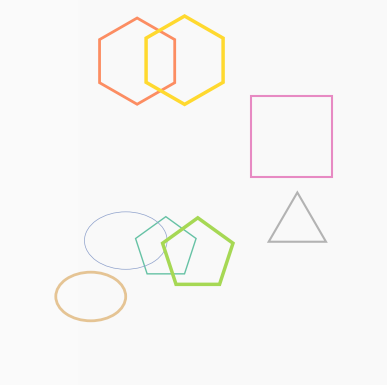[{"shape": "pentagon", "thickness": 1, "radius": 0.41, "center": [0.428, 0.355]}, {"shape": "hexagon", "thickness": 2, "radius": 0.56, "center": [0.354, 0.841]}, {"shape": "oval", "thickness": 0.5, "radius": 0.53, "center": [0.325, 0.375]}, {"shape": "square", "thickness": 1.5, "radius": 0.52, "center": [0.753, 0.645]}, {"shape": "pentagon", "thickness": 2.5, "radius": 0.48, "center": [0.51, 0.339]}, {"shape": "hexagon", "thickness": 2.5, "radius": 0.57, "center": [0.476, 0.844]}, {"shape": "oval", "thickness": 2, "radius": 0.45, "center": [0.234, 0.23]}, {"shape": "triangle", "thickness": 1.5, "radius": 0.43, "center": [0.767, 0.415]}]